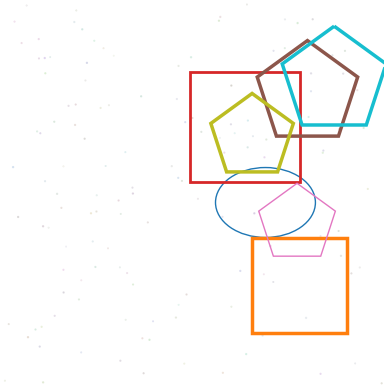[{"shape": "oval", "thickness": 1, "radius": 0.65, "center": [0.69, 0.474]}, {"shape": "square", "thickness": 2.5, "radius": 0.62, "center": [0.778, 0.259]}, {"shape": "square", "thickness": 2, "radius": 0.71, "center": [0.636, 0.67]}, {"shape": "pentagon", "thickness": 2.5, "radius": 0.69, "center": [0.799, 0.757]}, {"shape": "pentagon", "thickness": 1, "radius": 0.52, "center": [0.772, 0.419]}, {"shape": "pentagon", "thickness": 2.5, "radius": 0.56, "center": [0.655, 0.645]}, {"shape": "pentagon", "thickness": 2.5, "radius": 0.71, "center": [0.868, 0.79]}]